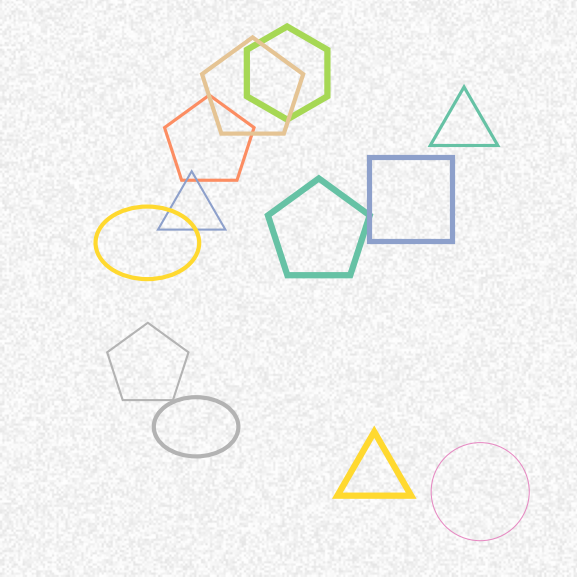[{"shape": "triangle", "thickness": 1.5, "radius": 0.34, "center": [0.804, 0.781]}, {"shape": "pentagon", "thickness": 3, "radius": 0.46, "center": [0.552, 0.598]}, {"shape": "pentagon", "thickness": 1.5, "radius": 0.41, "center": [0.362, 0.753]}, {"shape": "triangle", "thickness": 1, "radius": 0.34, "center": [0.332, 0.635]}, {"shape": "square", "thickness": 2.5, "radius": 0.36, "center": [0.711, 0.655]}, {"shape": "circle", "thickness": 0.5, "radius": 0.42, "center": [0.832, 0.148]}, {"shape": "hexagon", "thickness": 3, "radius": 0.4, "center": [0.497, 0.873]}, {"shape": "oval", "thickness": 2, "radius": 0.45, "center": [0.255, 0.579]}, {"shape": "triangle", "thickness": 3, "radius": 0.37, "center": [0.648, 0.178]}, {"shape": "pentagon", "thickness": 2, "radius": 0.46, "center": [0.437, 0.842]}, {"shape": "oval", "thickness": 2, "radius": 0.37, "center": [0.34, 0.26]}, {"shape": "pentagon", "thickness": 1, "radius": 0.37, "center": [0.256, 0.366]}]